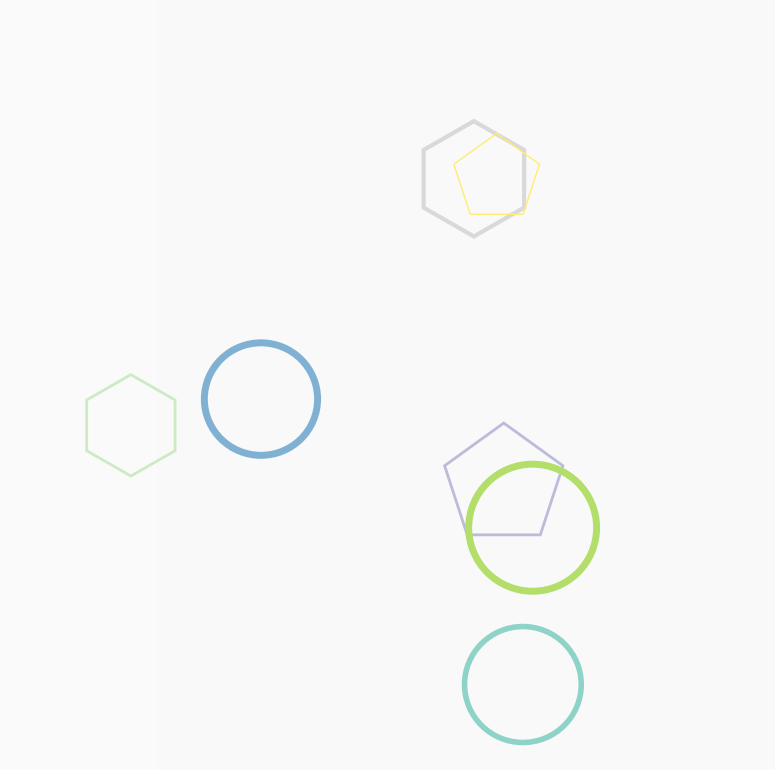[{"shape": "circle", "thickness": 2, "radius": 0.38, "center": [0.675, 0.111]}, {"shape": "pentagon", "thickness": 1, "radius": 0.4, "center": [0.65, 0.37]}, {"shape": "circle", "thickness": 2.5, "radius": 0.37, "center": [0.337, 0.482]}, {"shape": "circle", "thickness": 2.5, "radius": 0.41, "center": [0.687, 0.315]}, {"shape": "hexagon", "thickness": 1.5, "radius": 0.37, "center": [0.611, 0.768]}, {"shape": "hexagon", "thickness": 1, "radius": 0.33, "center": [0.169, 0.448]}, {"shape": "pentagon", "thickness": 0.5, "radius": 0.29, "center": [0.641, 0.769]}]